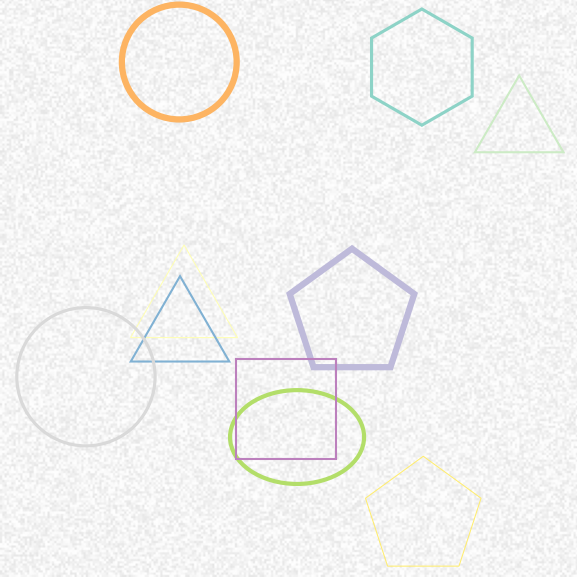[{"shape": "hexagon", "thickness": 1.5, "radius": 0.5, "center": [0.73, 0.883]}, {"shape": "triangle", "thickness": 0.5, "radius": 0.53, "center": [0.319, 0.468]}, {"shape": "pentagon", "thickness": 3, "radius": 0.57, "center": [0.61, 0.455]}, {"shape": "triangle", "thickness": 1, "radius": 0.49, "center": [0.312, 0.422]}, {"shape": "circle", "thickness": 3, "radius": 0.5, "center": [0.31, 0.892]}, {"shape": "oval", "thickness": 2, "radius": 0.58, "center": [0.514, 0.242]}, {"shape": "circle", "thickness": 1.5, "radius": 0.6, "center": [0.149, 0.347]}, {"shape": "square", "thickness": 1, "radius": 0.43, "center": [0.496, 0.291]}, {"shape": "triangle", "thickness": 1, "radius": 0.44, "center": [0.899, 0.78]}, {"shape": "pentagon", "thickness": 0.5, "radius": 0.53, "center": [0.733, 0.104]}]